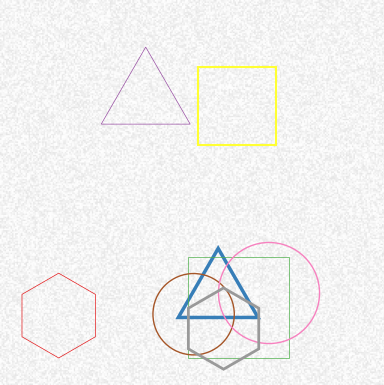[{"shape": "hexagon", "thickness": 0.5, "radius": 0.55, "center": [0.152, 0.18]}, {"shape": "triangle", "thickness": 2.5, "radius": 0.6, "center": [0.567, 0.235]}, {"shape": "square", "thickness": 0.5, "radius": 0.66, "center": [0.618, 0.201]}, {"shape": "triangle", "thickness": 0.5, "radius": 0.67, "center": [0.378, 0.744]}, {"shape": "square", "thickness": 1.5, "radius": 0.51, "center": [0.616, 0.725]}, {"shape": "circle", "thickness": 1, "radius": 0.53, "center": [0.503, 0.184]}, {"shape": "circle", "thickness": 1, "radius": 0.66, "center": [0.699, 0.239]}, {"shape": "hexagon", "thickness": 2, "radius": 0.53, "center": [0.581, 0.147]}]